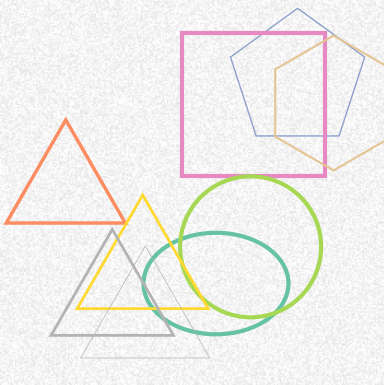[{"shape": "oval", "thickness": 3, "radius": 0.94, "center": [0.561, 0.264]}, {"shape": "triangle", "thickness": 2.5, "radius": 0.89, "center": [0.171, 0.51]}, {"shape": "pentagon", "thickness": 1, "radius": 0.92, "center": [0.773, 0.795]}, {"shape": "square", "thickness": 3, "radius": 0.93, "center": [0.659, 0.729]}, {"shape": "circle", "thickness": 3, "radius": 0.92, "center": [0.651, 0.359]}, {"shape": "triangle", "thickness": 2, "radius": 0.98, "center": [0.371, 0.297]}, {"shape": "hexagon", "thickness": 1.5, "radius": 0.88, "center": [0.866, 0.732]}, {"shape": "triangle", "thickness": 2, "radius": 0.92, "center": [0.292, 0.221]}, {"shape": "triangle", "thickness": 0.5, "radius": 0.97, "center": [0.377, 0.167]}]